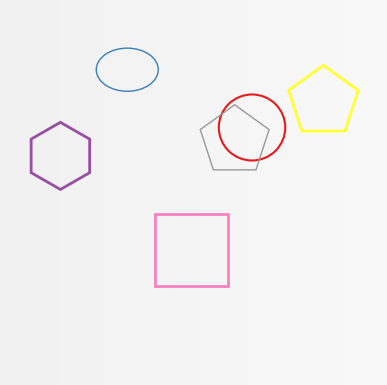[{"shape": "circle", "thickness": 1.5, "radius": 0.43, "center": [0.65, 0.669]}, {"shape": "oval", "thickness": 1, "radius": 0.4, "center": [0.328, 0.819]}, {"shape": "hexagon", "thickness": 2, "radius": 0.44, "center": [0.156, 0.595]}, {"shape": "pentagon", "thickness": 2, "radius": 0.47, "center": [0.835, 0.736]}, {"shape": "square", "thickness": 2, "radius": 0.47, "center": [0.494, 0.35]}, {"shape": "pentagon", "thickness": 1, "radius": 0.47, "center": [0.606, 0.634]}]